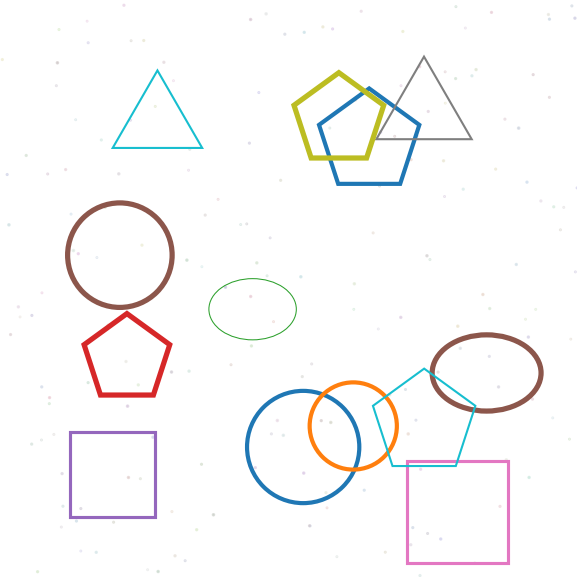[{"shape": "pentagon", "thickness": 2, "radius": 0.46, "center": [0.639, 0.755]}, {"shape": "circle", "thickness": 2, "radius": 0.49, "center": [0.525, 0.225]}, {"shape": "circle", "thickness": 2, "radius": 0.38, "center": [0.612, 0.262]}, {"shape": "oval", "thickness": 0.5, "radius": 0.38, "center": [0.437, 0.464]}, {"shape": "pentagon", "thickness": 2.5, "radius": 0.39, "center": [0.22, 0.378]}, {"shape": "square", "thickness": 1.5, "radius": 0.37, "center": [0.194, 0.178]}, {"shape": "oval", "thickness": 2.5, "radius": 0.47, "center": [0.843, 0.353]}, {"shape": "circle", "thickness": 2.5, "radius": 0.45, "center": [0.208, 0.557]}, {"shape": "square", "thickness": 1.5, "radius": 0.44, "center": [0.792, 0.112]}, {"shape": "triangle", "thickness": 1, "radius": 0.48, "center": [0.734, 0.806]}, {"shape": "pentagon", "thickness": 2.5, "radius": 0.41, "center": [0.587, 0.792]}, {"shape": "pentagon", "thickness": 1, "radius": 0.47, "center": [0.734, 0.268]}, {"shape": "triangle", "thickness": 1, "radius": 0.45, "center": [0.273, 0.788]}]